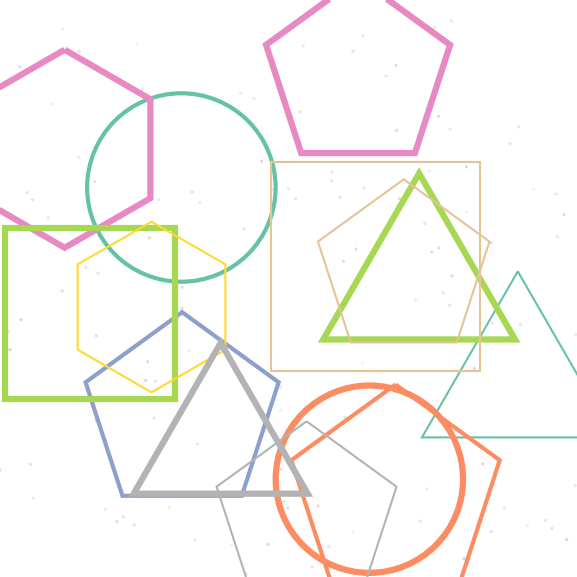[{"shape": "triangle", "thickness": 1, "radius": 0.96, "center": [0.897, 0.338]}, {"shape": "circle", "thickness": 2, "radius": 0.82, "center": [0.314, 0.674]}, {"shape": "pentagon", "thickness": 2, "radius": 0.95, "center": [0.685, 0.144]}, {"shape": "circle", "thickness": 3, "radius": 0.81, "center": [0.64, 0.169]}, {"shape": "pentagon", "thickness": 2, "radius": 0.88, "center": [0.315, 0.283]}, {"shape": "hexagon", "thickness": 3, "radius": 0.86, "center": [0.112, 0.742]}, {"shape": "pentagon", "thickness": 3, "radius": 0.84, "center": [0.62, 0.87]}, {"shape": "triangle", "thickness": 3, "radius": 0.96, "center": [0.726, 0.507]}, {"shape": "square", "thickness": 3, "radius": 0.74, "center": [0.156, 0.456]}, {"shape": "hexagon", "thickness": 1, "radius": 0.74, "center": [0.262, 0.467]}, {"shape": "square", "thickness": 1, "radius": 0.9, "center": [0.65, 0.537]}, {"shape": "pentagon", "thickness": 1, "radius": 0.78, "center": [0.699, 0.533]}, {"shape": "pentagon", "thickness": 1, "radius": 0.82, "center": [0.531, 0.106]}, {"shape": "triangle", "thickness": 3, "radius": 0.87, "center": [0.382, 0.231]}]